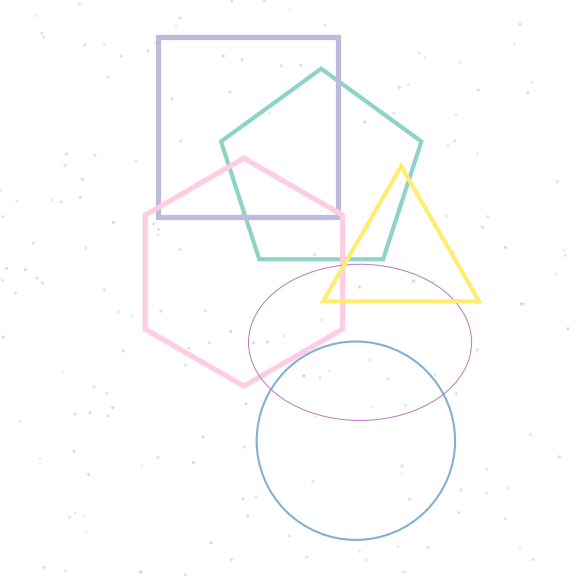[{"shape": "pentagon", "thickness": 2, "radius": 0.91, "center": [0.556, 0.698]}, {"shape": "square", "thickness": 2.5, "radius": 0.78, "center": [0.43, 0.779]}, {"shape": "circle", "thickness": 1, "radius": 0.86, "center": [0.616, 0.236]}, {"shape": "hexagon", "thickness": 2.5, "radius": 0.99, "center": [0.422, 0.528]}, {"shape": "oval", "thickness": 0.5, "radius": 0.97, "center": [0.623, 0.406]}, {"shape": "triangle", "thickness": 2, "radius": 0.78, "center": [0.695, 0.555]}]